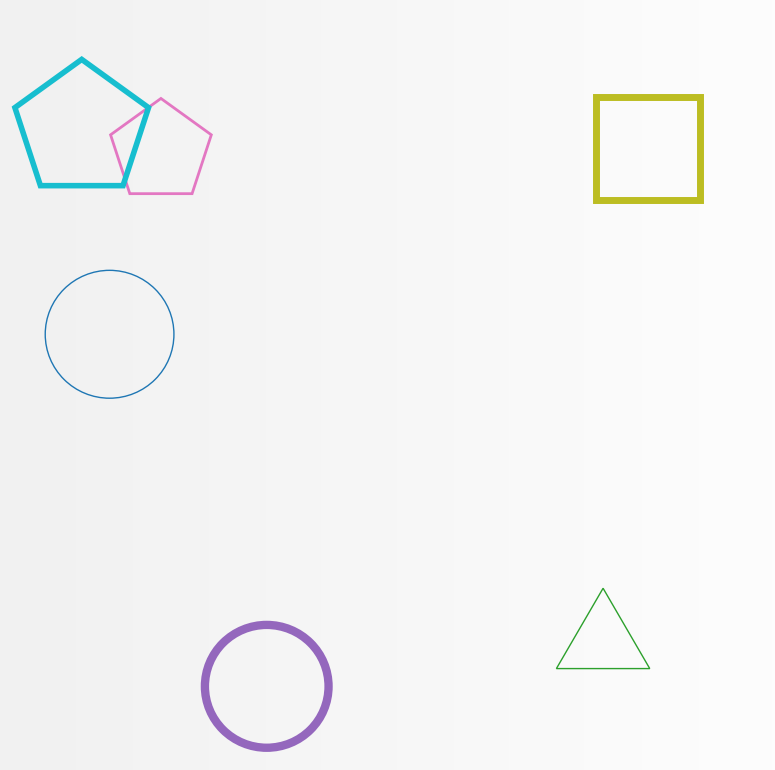[{"shape": "circle", "thickness": 0.5, "radius": 0.42, "center": [0.141, 0.566]}, {"shape": "triangle", "thickness": 0.5, "radius": 0.35, "center": [0.778, 0.166]}, {"shape": "circle", "thickness": 3, "radius": 0.4, "center": [0.344, 0.109]}, {"shape": "pentagon", "thickness": 1, "radius": 0.34, "center": [0.208, 0.804]}, {"shape": "square", "thickness": 2.5, "radius": 0.33, "center": [0.836, 0.807]}, {"shape": "pentagon", "thickness": 2, "radius": 0.45, "center": [0.105, 0.832]}]